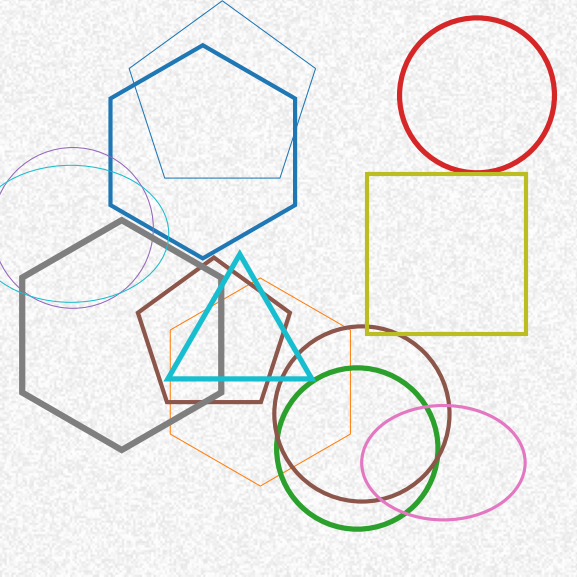[{"shape": "pentagon", "thickness": 0.5, "radius": 0.85, "center": [0.385, 0.828]}, {"shape": "hexagon", "thickness": 2, "radius": 0.92, "center": [0.351, 0.736]}, {"shape": "hexagon", "thickness": 0.5, "radius": 0.9, "center": [0.451, 0.338]}, {"shape": "circle", "thickness": 2.5, "radius": 0.7, "center": [0.619, 0.223]}, {"shape": "circle", "thickness": 2.5, "radius": 0.67, "center": [0.826, 0.834]}, {"shape": "circle", "thickness": 0.5, "radius": 0.7, "center": [0.126, 0.604]}, {"shape": "pentagon", "thickness": 2, "radius": 0.69, "center": [0.37, 0.415]}, {"shape": "circle", "thickness": 2, "radius": 0.76, "center": [0.627, 0.282]}, {"shape": "oval", "thickness": 1.5, "radius": 0.71, "center": [0.768, 0.198]}, {"shape": "hexagon", "thickness": 3, "radius": 1.0, "center": [0.211, 0.419]}, {"shape": "square", "thickness": 2, "radius": 0.69, "center": [0.773, 0.559]}, {"shape": "triangle", "thickness": 2.5, "radius": 0.72, "center": [0.415, 0.415]}, {"shape": "oval", "thickness": 0.5, "radius": 0.85, "center": [0.123, 0.594]}]